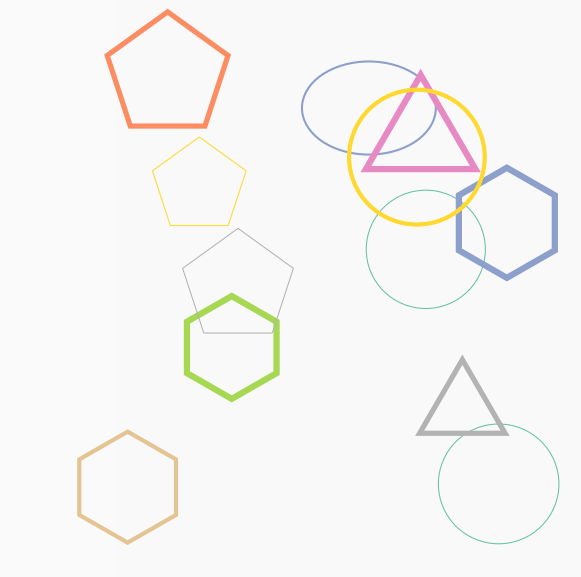[{"shape": "circle", "thickness": 0.5, "radius": 0.52, "center": [0.858, 0.161]}, {"shape": "circle", "thickness": 0.5, "radius": 0.51, "center": [0.733, 0.567]}, {"shape": "pentagon", "thickness": 2.5, "radius": 0.55, "center": [0.288, 0.869]}, {"shape": "oval", "thickness": 1, "radius": 0.58, "center": [0.635, 0.812]}, {"shape": "hexagon", "thickness": 3, "radius": 0.48, "center": [0.872, 0.613]}, {"shape": "triangle", "thickness": 3, "radius": 0.54, "center": [0.724, 0.761]}, {"shape": "hexagon", "thickness": 3, "radius": 0.44, "center": [0.399, 0.397]}, {"shape": "circle", "thickness": 2, "radius": 0.58, "center": [0.717, 0.727]}, {"shape": "pentagon", "thickness": 0.5, "radius": 0.42, "center": [0.343, 0.677]}, {"shape": "hexagon", "thickness": 2, "radius": 0.48, "center": [0.22, 0.156]}, {"shape": "triangle", "thickness": 2.5, "radius": 0.42, "center": [0.795, 0.291]}, {"shape": "pentagon", "thickness": 0.5, "radius": 0.5, "center": [0.409, 0.504]}]